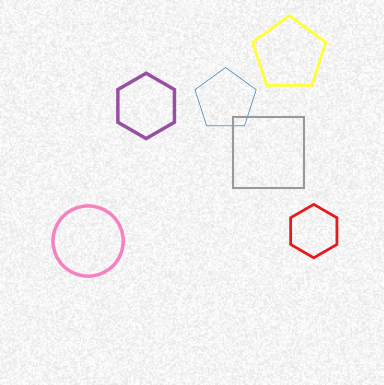[{"shape": "hexagon", "thickness": 2, "radius": 0.35, "center": [0.815, 0.4]}, {"shape": "pentagon", "thickness": 0.5, "radius": 0.42, "center": [0.586, 0.741]}, {"shape": "hexagon", "thickness": 2.5, "radius": 0.42, "center": [0.38, 0.725]}, {"shape": "pentagon", "thickness": 2, "radius": 0.5, "center": [0.751, 0.859]}, {"shape": "circle", "thickness": 2.5, "radius": 0.46, "center": [0.229, 0.374]}, {"shape": "square", "thickness": 1.5, "radius": 0.46, "center": [0.697, 0.604]}]